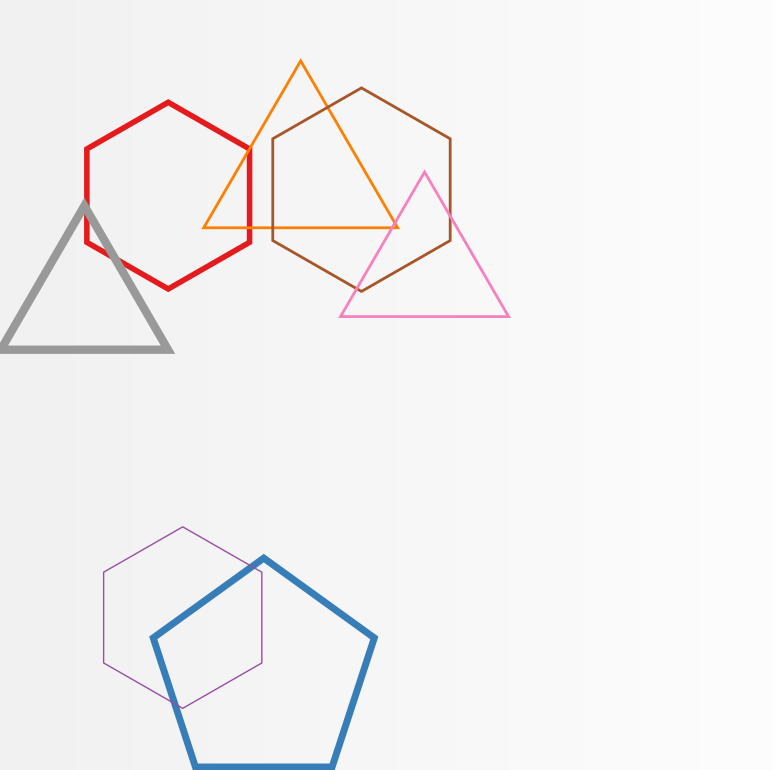[{"shape": "hexagon", "thickness": 2, "radius": 0.61, "center": [0.217, 0.746]}, {"shape": "pentagon", "thickness": 2.5, "radius": 0.75, "center": [0.34, 0.125]}, {"shape": "hexagon", "thickness": 0.5, "radius": 0.59, "center": [0.236, 0.198]}, {"shape": "triangle", "thickness": 1, "radius": 0.72, "center": [0.388, 0.776]}, {"shape": "hexagon", "thickness": 1, "radius": 0.66, "center": [0.466, 0.754]}, {"shape": "triangle", "thickness": 1, "radius": 0.63, "center": [0.548, 0.651]}, {"shape": "triangle", "thickness": 3, "radius": 0.62, "center": [0.109, 0.608]}]